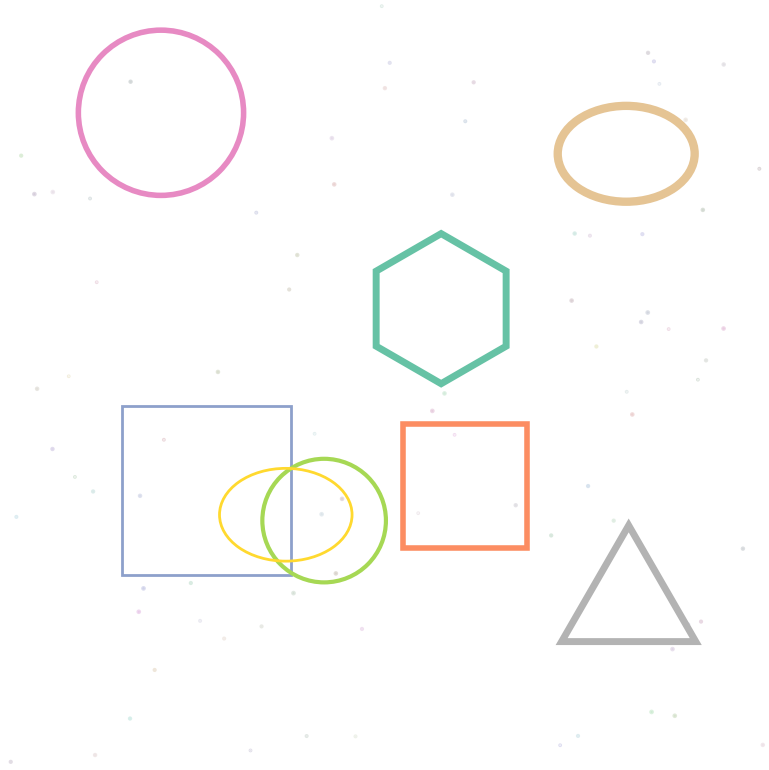[{"shape": "hexagon", "thickness": 2.5, "radius": 0.49, "center": [0.573, 0.599]}, {"shape": "square", "thickness": 2, "radius": 0.4, "center": [0.604, 0.369]}, {"shape": "square", "thickness": 1, "radius": 0.55, "center": [0.268, 0.363]}, {"shape": "circle", "thickness": 2, "radius": 0.54, "center": [0.209, 0.854]}, {"shape": "circle", "thickness": 1.5, "radius": 0.4, "center": [0.421, 0.324]}, {"shape": "oval", "thickness": 1, "radius": 0.43, "center": [0.371, 0.331]}, {"shape": "oval", "thickness": 3, "radius": 0.44, "center": [0.813, 0.8]}, {"shape": "triangle", "thickness": 2.5, "radius": 0.5, "center": [0.816, 0.217]}]